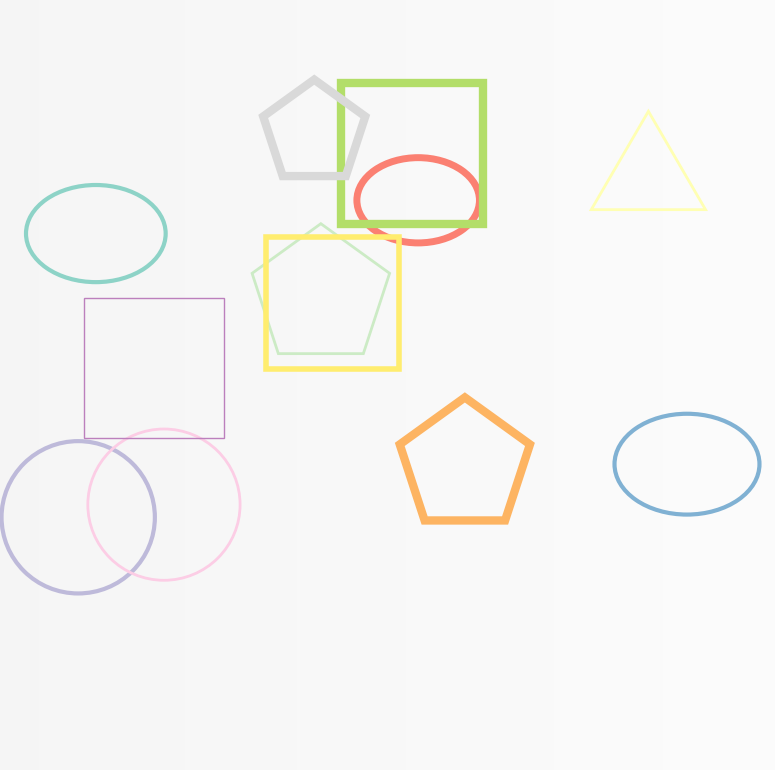[{"shape": "oval", "thickness": 1.5, "radius": 0.45, "center": [0.124, 0.697]}, {"shape": "triangle", "thickness": 1, "radius": 0.43, "center": [0.837, 0.77]}, {"shape": "circle", "thickness": 1.5, "radius": 0.49, "center": [0.101, 0.328]}, {"shape": "oval", "thickness": 2.5, "radius": 0.4, "center": [0.54, 0.74]}, {"shape": "oval", "thickness": 1.5, "radius": 0.47, "center": [0.886, 0.397]}, {"shape": "pentagon", "thickness": 3, "radius": 0.44, "center": [0.6, 0.396]}, {"shape": "square", "thickness": 3, "radius": 0.46, "center": [0.532, 0.801]}, {"shape": "circle", "thickness": 1, "radius": 0.49, "center": [0.212, 0.345]}, {"shape": "pentagon", "thickness": 3, "radius": 0.35, "center": [0.405, 0.827]}, {"shape": "square", "thickness": 0.5, "radius": 0.45, "center": [0.199, 0.523]}, {"shape": "pentagon", "thickness": 1, "radius": 0.47, "center": [0.414, 0.616]}, {"shape": "square", "thickness": 2, "radius": 0.43, "center": [0.429, 0.607]}]